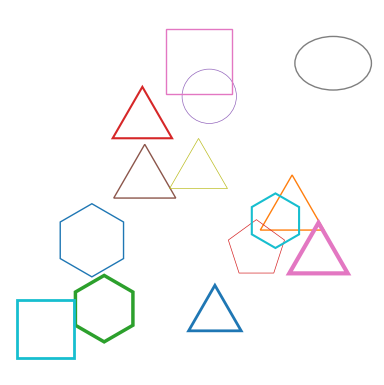[{"shape": "hexagon", "thickness": 1, "radius": 0.47, "center": [0.239, 0.376]}, {"shape": "triangle", "thickness": 2, "radius": 0.39, "center": [0.558, 0.18]}, {"shape": "triangle", "thickness": 1, "radius": 0.48, "center": [0.759, 0.45]}, {"shape": "hexagon", "thickness": 2.5, "radius": 0.43, "center": [0.271, 0.198]}, {"shape": "pentagon", "thickness": 0.5, "radius": 0.38, "center": [0.666, 0.353]}, {"shape": "triangle", "thickness": 1.5, "radius": 0.45, "center": [0.37, 0.685]}, {"shape": "circle", "thickness": 0.5, "radius": 0.35, "center": [0.544, 0.75]}, {"shape": "triangle", "thickness": 1, "radius": 0.47, "center": [0.376, 0.532]}, {"shape": "square", "thickness": 1, "radius": 0.43, "center": [0.517, 0.84]}, {"shape": "triangle", "thickness": 3, "radius": 0.44, "center": [0.827, 0.334]}, {"shape": "oval", "thickness": 1, "radius": 0.5, "center": [0.865, 0.836]}, {"shape": "triangle", "thickness": 0.5, "radius": 0.43, "center": [0.516, 0.554]}, {"shape": "hexagon", "thickness": 1.5, "radius": 0.35, "center": [0.715, 0.427]}, {"shape": "square", "thickness": 2, "radius": 0.37, "center": [0.119, 0.146]}]